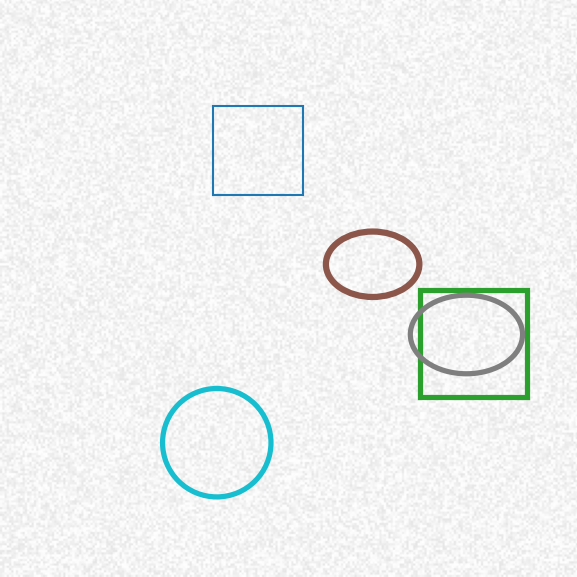[{"shape": "square", "thickness": 1, "radius": 0.39, "center": [0.447, 0.738]}, {"shape": "square", "thickness": 2.5, "radius": 0.46, "center": [0.821, 0.405]}, {"shape": "oval", "thickness": 3, "radius": 0.4, "center": [0.645, 0.542]}, {"shape": "oval", "thickness": 2.5, "radius": 0.49, "center": [0.808, 0.42]}, {"shape": "circle", "thickness": 2.5, "radius": 0.47, "center": [0.375, 0.233]}]